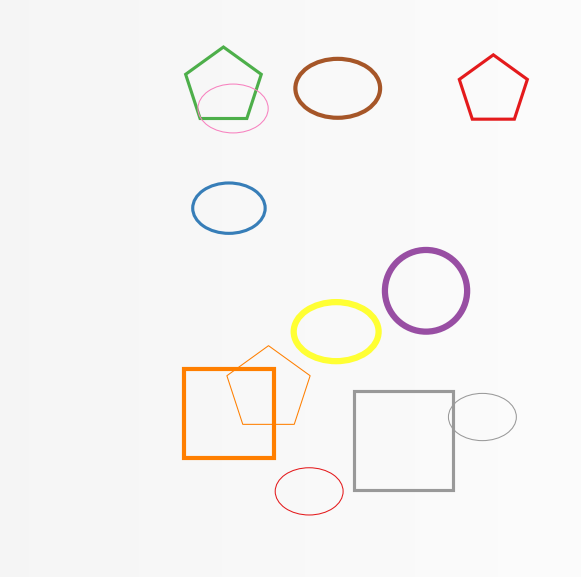[{"shape": "pentagon", "thickness": 1.5, "radius": 0.31, "center": [0.849, 0.843]}, {"shape": "oval", "thickness": 0.5, "radius": 0.29, "center": [0.532, 0.148]}, {"shape": "oval", "thickness": 1.5, "radius": 0.31, "center": [0.394, 0.639]}, {"shape": "pentagon", "thickness": 1.5, "radius": 0.34, "center": [0.384, 0.849]}, {"shape": "circle", "thickness": 3, "radius": 0.35, "center": [0.733, 0.496]}, {"shape": "pentagon", "thickness": 0.5, "radius": 0.38, "center": [0.462, 0.325]}, {"shape": "square", "thickness": 2, "radius": 0.39, "center": [0.394, 0.283]}, {"shape": "oval", "thickness": 3, "radius": 0.37, "center": [0.578, 0.425]}, {"shape": "oval", "thickness": 2, "radius": 0.36, "center": [0.581, 0.846]}, {"shape": "oval", "thickness": 0.5, "radius": 0.3, "center": [0.401, 0.811]}, {"shape": "square", "thickness": 1.5, "radius": 0.43, "center": [0.694, 0.237]}, {"shape": "oval", "thickness": 0.5, "radius": 0.29, "center": [0.83, 0.277]}]